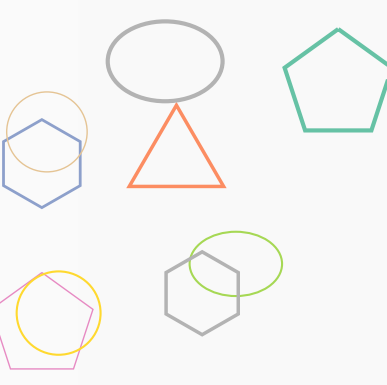[{"shape": "pentagon", "thickness": 3, "radius": 0.73, "center": [0.873, 0.779]}, {"shape": "triangle", "thickness": 2.5, "radius": 0.7, "center": [0.455, 0.586]}, {"shape": "hexagon", "thickness": 2, "radius": 0.57, "center": [0.108, 0.575]}, {"shape": "pentagon", "thickness": 1, "radius": 0.69, "center": [0.108, 0.154]}, {"shape": "oval", "thickness": 1.5, "radius": 0.6, "center": [0.609, 0.315]}, {"shape": "circle", "thickness": 1.5, "radius": 0.54, "center": [0.151, 0.187]}, {"shape": "circle", "thickness": 1, "radius": 0.52, "center": [0.121, 0.657]}, {"shape": "hexagon", "thickness": 2.5, "radius": 0.54, "center": [0.522, 0.238]}, {"shape": "oval", "thickness": 3, "radius": 0.74, "center": [0.426, 0.841]}]